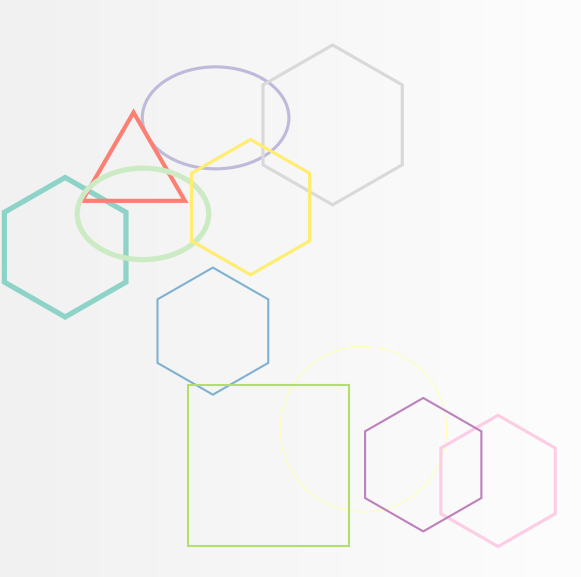[{"shape": "hexagon", "thickness": 2.5, "radius": 0.6, "center": [0.112, 0.571]}, {"shape": "circle", "thickness": 0.5, "radius": 0.72, "center": [0.625, 0.256]}, {"shape": "oval", "thickness": 1.5, "radius": 0.63, "center": [0.371, 0.795]}, {"shape": "triangle", "thickness": 2, "radius": 0.51, "center": [0.23, 0.702]}, {"shape": "hexagon", "thickness": 1, "radius": 0.55, "center": [0.366, 0.426]}, {"shape": "square", "thickness": 1, "radius": 0.7, "center": [0.462, 0.193]}, {"shape": "hexagon", "thickness": 1.5, "radius": 0.57, "center": [0.857, 0.166]}, {"shape": "hexagon", "thickness": 1.5, "radius": 0.69, "center": [0.572, 0.783]}, {"shape": "hexagon", "thickness": 1, "radius": 0.58, "center": [0.728, 0.194]}, {"shape": "oval", "thickness": 2.5, "radius": 0.57, "center": [0.246, 0.629]}, {"shape": "hexagon", "thickness": 1.5, "radius": 0.59, "center": [0.431, 0.641]}]